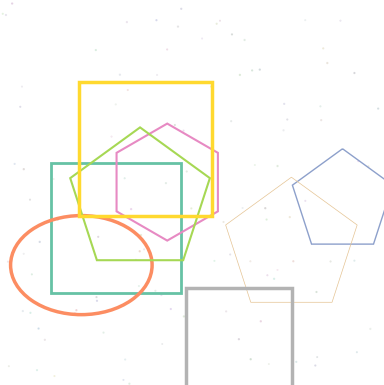[{"shape": "square", "thickness": 2, "radius": 0.85, "center": [0.302, 0.408]}, {"shape": "oval", "thickness": 2.5, "radius": 0.92, "center": [0.211, 0.311]}, {"shape": "pentagon", "thickness": 1, "radius": 0.68, "center": [0.89, 0.477]}, {"shape": "hexagon", "thickness": 1.5, "radius": 0.76, "center": [0.434, 0.527]}, {"shape": "pentagon", "thickness": 1.5, "radius": 0.95, "center": [0.364, 0.478]}, {"shape": "square", "thickness": 2.5, "radius": 0.87, "center": [0.378, 0.613]}, {"shape": "pentagon", "thickness": 0.5, "radius": 0.9, "center": [0.757, 0.36]}, {"shape": "square", "thickness": 2.5, "radius": 0.69, "center": [0.62, 0.114]}]